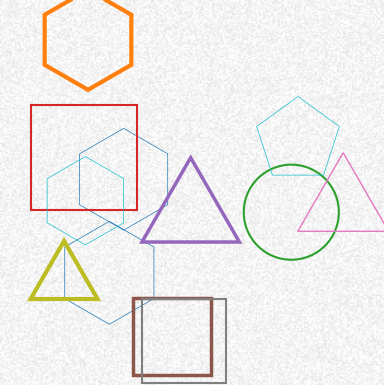[{"shape": "hexagon", "thickness": 0.5, "radius": 0.66, "center": [0.321, 0.534]}, {"shape": "hexagon", "thickness": 0.5, "radius": 0.67, "center": [0.284, 0.291]}, {"shape": "hexagon", "thickness": 3, "radius": 0.65, "center": [0.229, 0.897]}, {"shape": "circle", "thickness": 1.5, "radius": 0.62, "center": [0.757, 0.449]}, {"shape": "square", "thickness": 1.5, "radius": 0.68, "center": [0.218, 0.59]}, {"shape": "triangle", "thickness": 2.5, "radius": 0.73, "center": [0.495, 0.444]}, {"shape": "square", "thickness": 2.5, "radius": 0.51, "center": [0.447, 0.126]}, {"shape": "triangle", "thickness": 1, "radius": 0.68, "center": [0.891, 0.467]}, {"shape": "square", "thickness": 1.5, "radius": 0.54, "center": [0.479, 0.114]}, {"shape": "triangle", "thickness": 3, "radius": 0.5, "center": [0.166, 0.274]}, {"shape": "pentagon", "thickness": 0.5, "radius": 0.56, "center": [0.774, 0.636]}, {"shape": "hexagon", "thickness": 0.5, "radius": 0.57, "center": [0.222, 0.479]}]